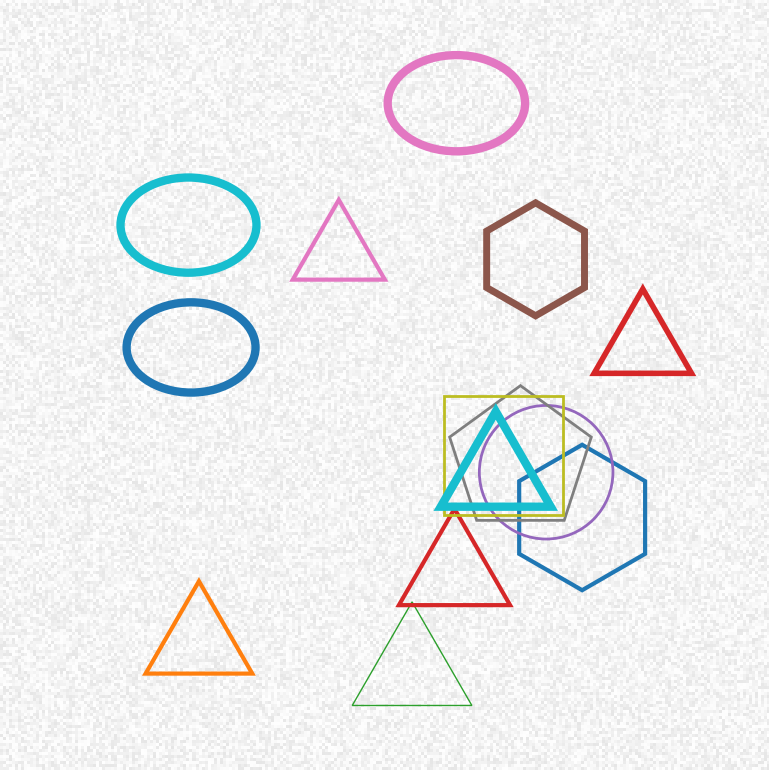[{"shape": "oval", "thickness": 3, "radius": 0.42, "center": [0.248, 0.549]}, {"shape": "hexagon", "thickness": 1.5, "radius": 0.47, "center": [0.756, 0.328]}, {"shape": "triangle", "thickness": 1.5, "radius": 0.4, "center": [0.258, 0.165]}, {"shape": "triangle", "thickness": 0.5, "radius": 0.45, "center": [0.535, 0.129]}, {"shape": "triangle", "thickness": 2, "radius": 0.37, "center": [0.835, 0.552]}, {"shape": "triangle", "thickness": 1.5, "radius": 0.42, "center": [0.59, 0.256]}, {"shape": "circle", "thickness": 1, "radius": 0.43, "center": [0.709, 0.387]}, {"shape": "hexagon", "thickness": 2.5, "radius": 0.37, "center": [0.696, 0.663]}, {"shape": "triangle", "thickness": 1.5, "radius": 0.35, "center": [0.44, 0.671]}, {"shape": "oval", "thickness": 3, "radius": 0.45, "center": [0.593, 0.866]}, {"shape": "pentagon", "thickness": 1, "radius": 0.48, "center": [0.676, 0.402]}, {"shape": "square", "thickness": 1, "radius": 0.39, "center": [0.654, 0.409]}, {"shape": "triangle", "thickness": 3, "radius": 0.41, "center": [0.644, 0.383]}, {"shape": "oval", "thickness": 3, "radius": 0.44, "center": [0.245, 0.708]}]